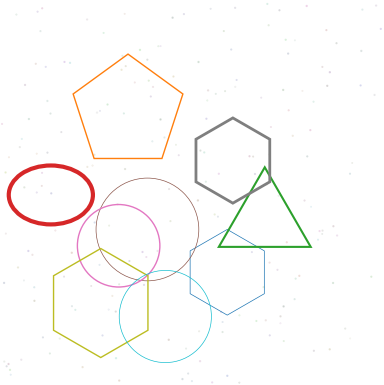[{"shape": "hexagon", "thickness": 0.5, "radius": 0.56, "center": [0.59, 0.293]}, {"shape": "pentagon", "thickness": 1, "radius": 0.75, "center": [0.333, 0.71]}, {"shape": "triangle", "thickness": 1.5, "radius": 0.69, "center": [0.688, 0.428]}, {"shape": "oval", "thickness": 3, "radius": 0.55, "center": [0.132, 0.494]}, {"shape": "circle", "thickness": 0.5, "radius": 0.67, "center": [0.383, 0.404]}, {"shape": "circle", "thickness": 1, "radius": 0.54, "center": [0.308, 0.362]}, {"shape": "hexagon", "thickness": 2, "radius": 0.55, "center": [0.605, 0.583]}, {"shape": "hexagon", "thickness": 1, "radius": 0.71, "center": [0.262, 0.213]}, {"shape": "circle", "thickness": 0.5, "radius": 0.6, "center": [0.429, 0.178]}]